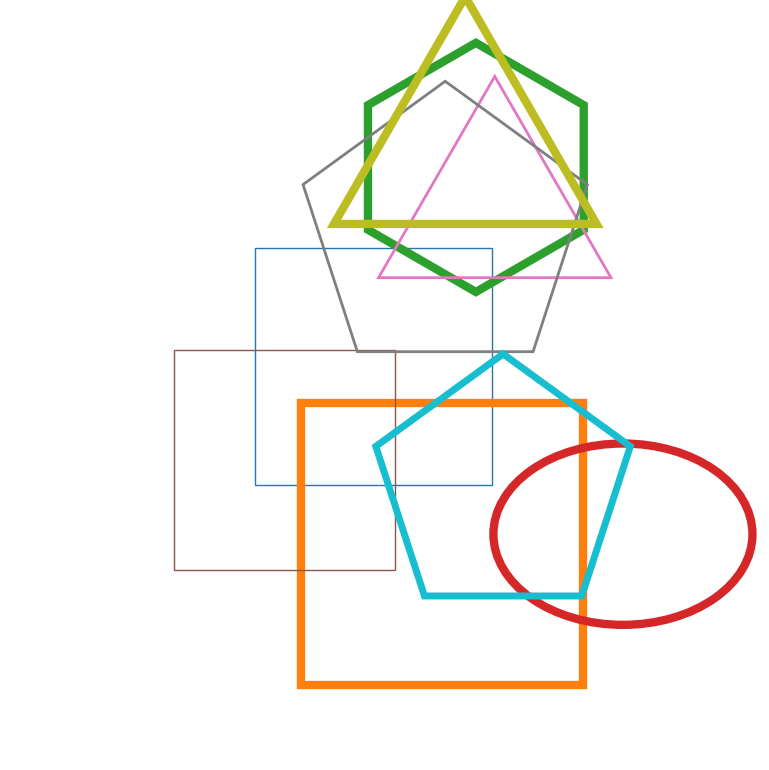[{"shape": "square", "thickness": 0.5, "radius": 0.77, "center": [0.485, 0.524]}, {"shape": "square", "thickness": 3, "radius": 0.92, "center": [0.574, 0.293]}, {"shape": "hexagon", "thickness": 3, "radius": 0.81, "center": [0.618, 0.783]}, {"shape": "oval", "thickness": 3, "radius": 0.84, "center": [0.809, 0.306]}, {"shape": "square", "thickness": 0.5, "radius": 0.72, "center": [0.37, 0.403]}, {"shape": "triangle", "thickness": 1, "radius": 0.87, "center": [0.643, 0.726]}, {"shape": "pentagon", "thickness": 1, "radius": 0.97, "center": [0.578, 0.7]}, {"shape": "triangle", "thickness": 3, "radius": 0.98, "center": [0.604, 0.808]}, {"shape": "pentagon", "thickness": 2.5, "radius": 0.87, "center": [0.653, 0.367]}]